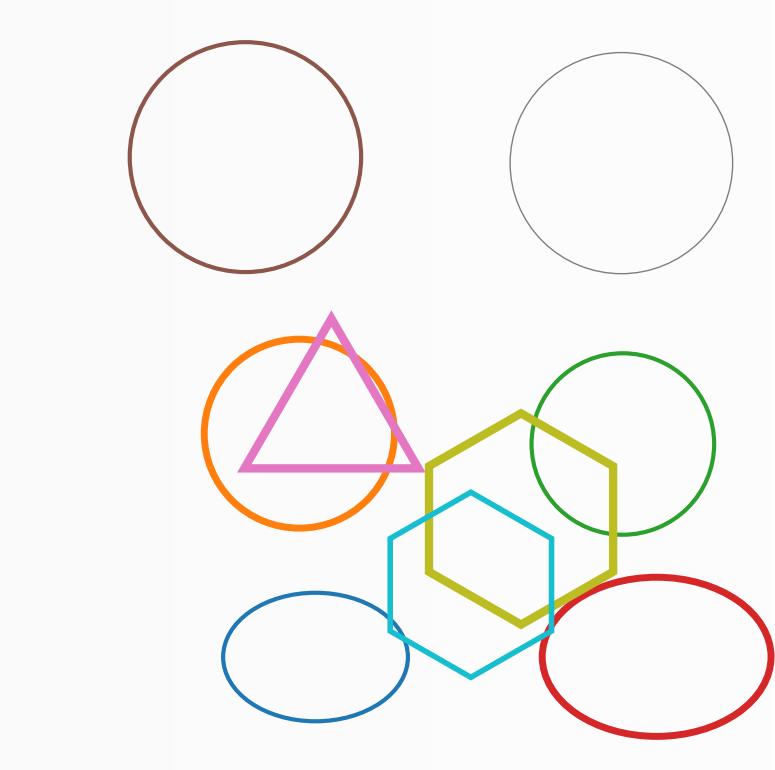[{"shape": "oval", "thickness": 1.5, "radius": 0.6, "center": [0.407, 0.147]}, {"shape": "circle", "thickness": 2.5, "radius": 0.61, "center": [0.386, 0.437]}, {"shape": "circle", "thickness": 1.5, "radius": 0.59, "center": [0.804, 0.423]}, {"shape": "oval", "thickness": 2.5, "radius": 0.74, "center": [0.847, 0.147]}, {"shape": "circle", "thickness": 1.5, "radius": 0.75, "center": [0.317, 0.796]}, {"shape": "triangle", "thickness": 3, "radius": 0.65, "center": [0.428, 0.457]}, {"shape": "circle", "thickness": 0.5, "radius": 0.72, "center": [0.802, 0.788]}, {"shape": "hexagon", "thickness": 3, "radius": 0.69, "center": [0.672, 0.326]}, {"shape": "hexagon", "thickness": 2, "radius": 0.6, "center": [0.608, 0.241]}]